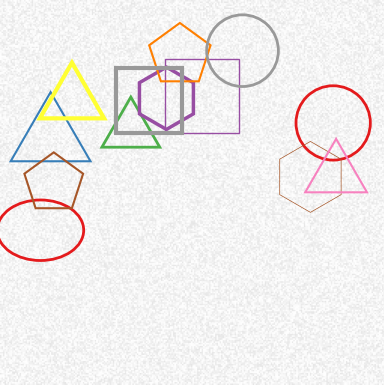[{"shape": "oval", "thickness": 2, "radius": 0.56, "center": [0.105, 0.402]}, {"shape": "circle", "thickness": 2, "radius": 0.48, "center": [0.865, 0.681]}, {"shape": "triangle", "thickness": 1.5, "radius": 0.6, "center": [0.131, 0.641]}, {"shape": "triangle", "thickness": 2, "radius": 0.43, "center": [0.34, 0.661]}, {"shape": "square", "thickness": 1, "radius": 0.48, "center": [0.524, 0.75]}, {"shape": "hexagon", "thickness": 2.5, "radius": 0.4, "center": [0.432, 0.745]}, {"shape": "pentagon", "thickness": 1.5, "radius": 0.42, "center": [0.467, 0.857]}, {"shape": "triangle", "thickness": 3, "radius": 0.48, "center": [0.187, 0.741]}, {"shape": "pentagon", "thickness": 1.5, "radius": 0.4, "center": [0.14, 0.524]}, {"shape": "hexagon", "thickness": 0.5, "radius": 0.46, "center": [0.806, 0.541]}, {"shape": "triangle", "thickness": 1.5, "radius": 0.46, "center": [0.873, 0.547]}, {"shape": "circle", "thickness": 2, "radius": 0.47, "center": [0.63, 0.868]}, {"shape": "square", "thickness": 3, "radius": 0.42, "center": [0.387, 0.739]}]